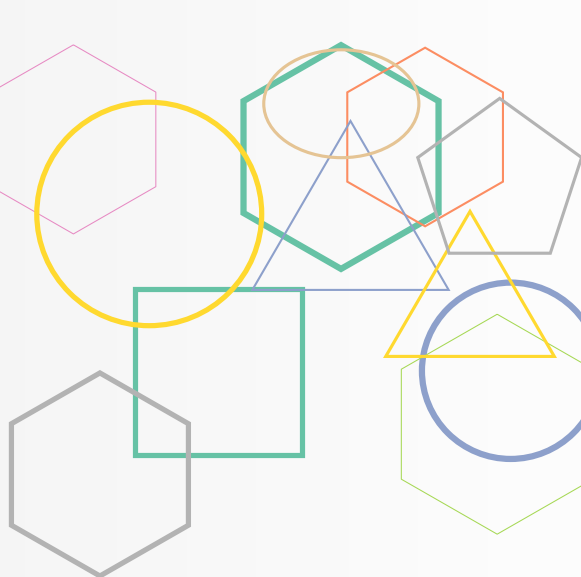[{"shape": "hexagon", "thickness": 3, "radius": 0.97, "center": [0.587, 0.727]}, {"shape": "square", "thickness": 2.5, "radius": 0.72, "center": [0.376, 0.355]}, {"shape": "hexagon", "thickness": 1, "radius": 0.77, "center": [0.731, 0.762]}, {"shape": "circle", "thickness": 3, "radius": 0.76, "center": [0.879, 0.357]}, {"shape": "triangle", "thickness": 1, "radius": 0.98, "center": [0.603, 0.595]}, {"shape": "hexagon", "thickness": 0.5, "radius": 0.82, "center": [0.126, 0.758]}, {"shape": "hexagon", "thickness": 0.5, "radius": 0.95, "center": [0.855, 0.265]}, {"shape": "circle", "thickness": 2.5, "radius": 0.97, "center": [0.257, 0.629]}, {"shape": "triangle", "thickness": 1.5, "radius": 0.84, "center": [0.809, 0.466]}, {"shape": "oval", "thickness": 1.5, "radius": 0.67, "center": [0.587, 0.82]}, {"shape": "pentagon", "thickness": 1.5, "radius": 0.74, "center": [0.86, 0.681]}, {"shape": "hexagon", "thickness": 2.5, "radius": 0.88, "center": [0.172, 0.178]}]